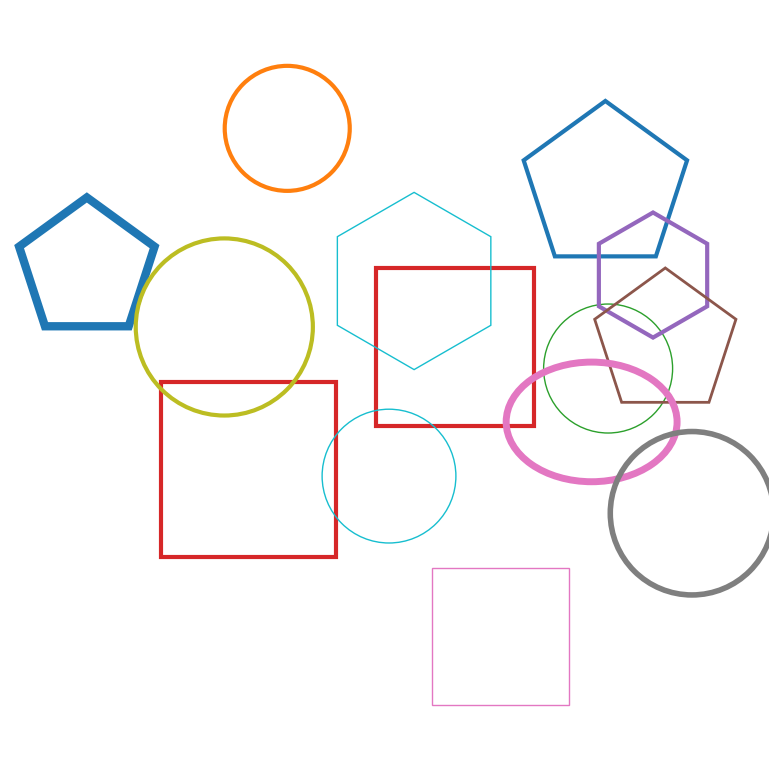[{"shape": "pentagon", "thickness": 1.5, "radius": 0.56, "center": [0.786, 0.757]}, {"shape": "pentagon", "thickness": 3, "radius": 0.46, "center": [0.113, 0.651]}, {"shape": "circle", "thickness": 1.5, "radius": 0.41, "center": [0.373, 0.833]}, {"shape": "circle", "thickness": 0.5, "radius": 0.42, "center": [0.79, 0.521]}, {"shape": "square", "thickness": 1.5, "radius": 0.51, "center": [0.591, 0.549]}, {"shape": "square", "thickness": 1.5, "radius": 0.57, "center": [0.323, 0.39]}, {"shape": "hexagon", "thickness": 1.5, "radius": 0.41, "center": [0.848, 0.643]}, {"shape": "pentagon", "thickness": 1, "radius": 0.48, "center": [0.864, 0.556]}, {"shape": "oval", "thickness": 2.5, "radius": 0.55, "center": [0.768, 0.452]}, {"shape": "square", "thickness": 0.5, "radius": 0.44, "center": [0.65, 0.173]}, {"shape": "circle", "thickness": 2, "radius": 0.53, "center": [0.899, 0.333]}, {"shape": "circle", "thickness": 1.5, "radius": 0.58, "center": [0.291, 0.575]}, {"shape": "circle", "thickness": 0.5, "radius": 0.43, "center": [0.505, 0.382]}, {"shape": "hexagon", "thickness": 0.5, "radius": 0.58, "center": [0.538, 0.635]}]